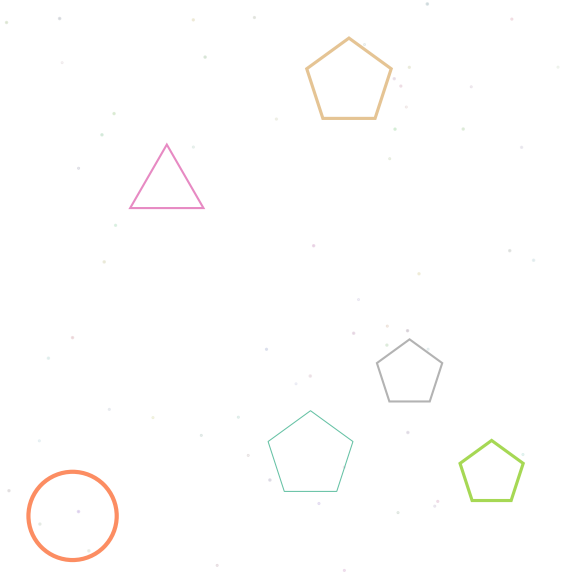[{"shape": "pentagon", "thickness": 0.5, "radius": 0.39, "center": [0.538, 0.211]}, {"shape": "circle", "thickness": 2, "radius": 0.38, "center": [0.126, 0.106]}, {"shape": "triangle", "thickness": 1, "radius": 0.37, "center": [0.289, 0.675]}, {"shape": "pentagon", "thickness": 1.5, "radius": 0.29, "center": [0.851, 0.179]}, {"shape": "pentagon", "thickness": 1.5, "radius": 0.38, "center": [0.604, 0.856]}, {"shape": "pentagon", "thickness": 1, "radius": 0.3, "center": [0.709, 0.352]}]